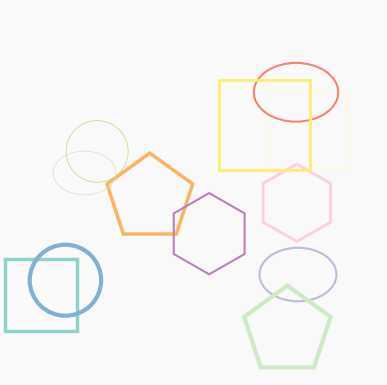[{"shape": "square", "thickness": 2.5, "radius": 0.46, "center": [0.107, 0.234]}, {"shape": "square", "thickness": 0.5, "radius": 0.51, "center": [0.79, 0.665]}, {"shape": "oval", "thickness": 1.5, "radius": 0.5, "center": [0.769, 0.287]}, {"shape": "oval", "thickness": 1.5, "radius": 0.54, "center": [0.764, 0.76]}, {"shape": "circle", "thickness": 3, "radius": 0.46, "center": [0.169, 0.272]}, {"shape": "pentagon", "thickness": 2.5, "radius": 0.58, "center": [0.387, 0.486]}, {"shape": "circle", "thickness": 0.5, "radius": 0.4, "center": [0.251, 0.607]}, {"shape": "hexagon", "thickness": 2, "radius": 0.5, "center": [0.766, 0.473]}, {"shape": "oval", "thickness": 0.5, "radius": 0.41, "center": [0.218, 0.551]}, {"shape": "hexagon", "thickness": 1.5, "radius": 0.53, "center": [0.54, 0.393]}, {"shape": "pentagon", "thickness": 3, "radius": 0.59, "center": [0.742, 0.141]}, {"shape": "square", "thickness": 2, "radius": 0.59, "center": [0.682, 0.675]}]